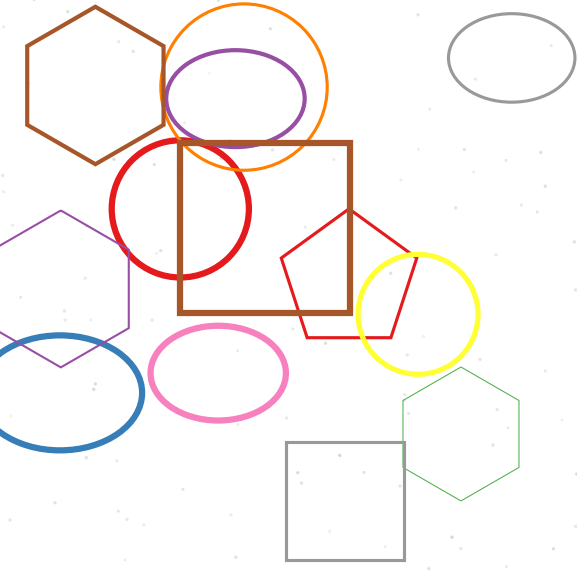[{"shape": "pentagon", "thickness": 1.5, "radius": 0.62, "center": [0.604, 0.514]}, {"shape": "circle", "thickness": 3, "radius": 0.59, "center": [0.312, 0.637]}, {"shape": "oval", "thickness": 3, "radius": 0.71, "center": [0.104, 0.319]}, {"shape": "hexagon", "thickness": 0.5, "radius": 0.58, "center": [0.798, 0.248]}, {"shape": "hexagon", "thickness": 1, "radius": 0.68, "center": [0.105, 0.499]}, {"shape": "oval", "thickness": 2, "radius": 0.6, "center": [0.408, 0.828]}, {"shape": "circle", "thickness": 1.5, "radius": 0.72, "center": [0.423, 0.848]}, {"shape": "circle", "thickness": 2.5, "radius": 0.52, "center": [0.724, 0.455]}, {"shape": "hexagon", "thickness": 2, "radius": 0.68, "center": [0.165, 0.851]}, {"shape": "square", "thickness": 3, "radius": 0.73, "center": [0.459, 0.604]}, {"shape": "oval", "thickness": 3, "radius": 0.59, "center": [0.378, 0.353]}, {"shape": "oval", "thickness": 1.5, "radius": 0.55, "center": [0.886, 0.899]}, {"shape": "square", "thickness": 1.5, "radius": 0.51, "center": [0.597, 0.132]}]